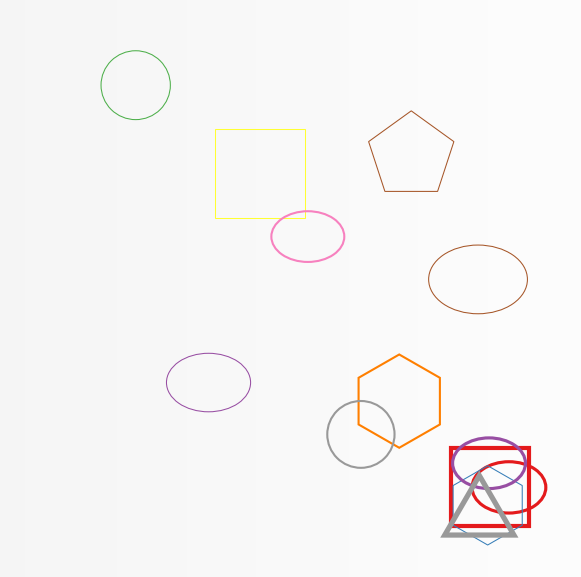[{"shape": "oval", "thickness": 1.5, "radius": 0.32, "center": [0.876, 0.155]}, {"shape": "square", "thickness": 2, "radius": 0.34, "center": [0.843, 0.156]}, {"shape": "hexagon", "thickness": 0.5, "radius": 0.34, "center": [0.839, 0.124]}, {"shape": "circle", "thickness": 0.5, "radius": 0.3, "center": [0.233, 0.852]}, {"shape": "oval", "thickness": 1.5, "radius": 0.31, "center": [0.841, 0.197]}, {"shape": "oval", "thickness": 0.5, "radius": 0.36, "center": [0.359, 0.337]}, {"shape": "hexagon", "thickness": 1, "radius": 0.4, "center": [0.687, 0.305]}, {"shape": "square", "thickness": 0.5, "radius": 0.39, "center": [0.447, 0.699]}, {"shape": "pentagon", "thickness": 0.5, "radius": 0.39, "center": [0.708, 0.73]}, {"shape": "oval", "thickness": 0.5, "radius": 0.42, "center": [0.822, 0.515]}, {"shape": "oval", "thickness": 1, "radius": 0.31, "center": [0.53, 0.589]}, {"shape": "circle", "thickness": 1, "radius": 0.29, "center": [0.621, 0.247]}, {"shape": "triangle", "thickness": 2.5, "radius": 0.34, "center": [0.825, 0.107]}]